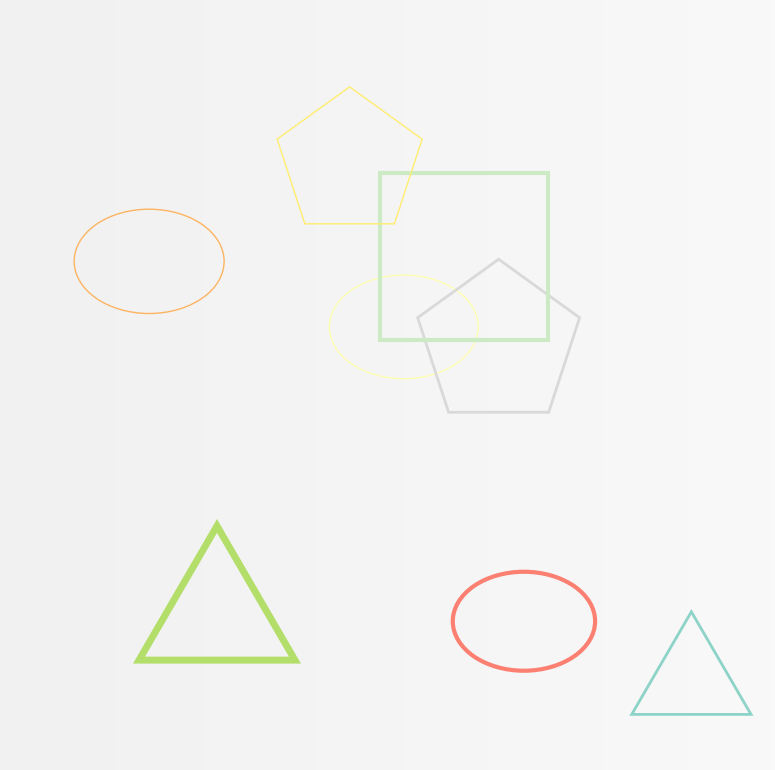[{"shape": "triangle", "thickness": 1, "radius": 0.44, "center": [0.892, 0.117]}, {"shape": "oval", "thickness": 0.5, "radius": 0.48, "center": [0.521, 0.575]}, {"shape": "oval", "thickness": 1.5, "radius": 0.46, "center": [0.676, 0.193]}, {"shape": "oval", "thickness": 0.5, "radius": 0.48, "center": [0.192, 0.661]}, {"shape": "triangle", "thickness": 2.5, "radius": 0.58, "center": [0.28, 0.201]}, {"shape": "pentagon", "thickness": 1, "radius": 0.55, "center": [0.643, 0.553]}, {"shape": "square", "thickness": 1.5, "radius": 0.54, "center": [0.598, 0.667]}, {"shape": "pentagon", "thickness": 0.5, "radius": 0.49, "center": [0.451, 0.789]}]